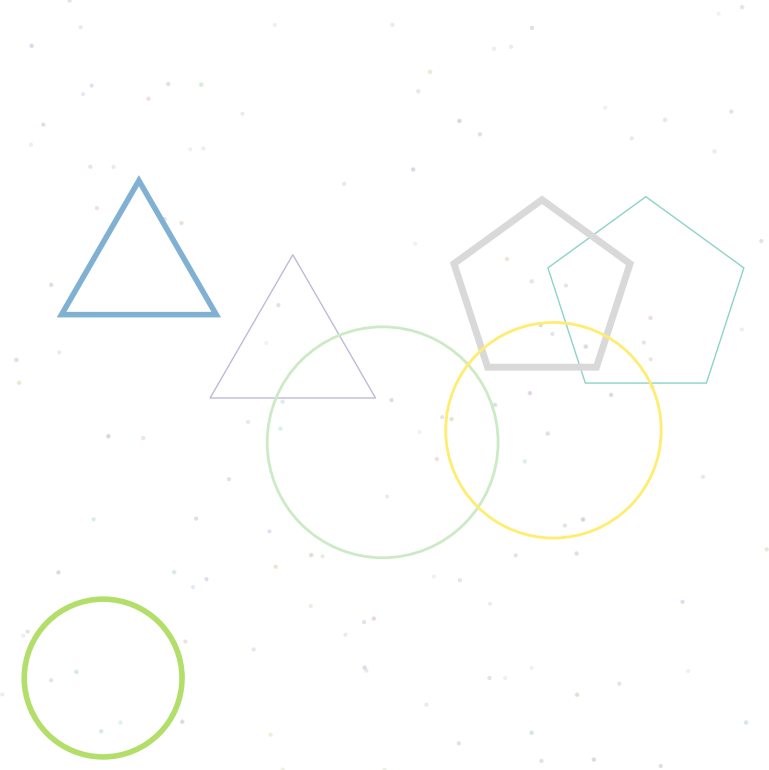[{"shape": "pentagon", "thickness": 0.5, "radius": 0.67, "center": [0.839, 0.611]}, {"shape": "triangle", "thickness": 0.5, "radius": 0.62, "center": [0.38, 0.545]}, {"shape": "triangle", "thickness": 2, "radius": 0.58, "center": [0.18, 0.649]}, {"shape": "circle", "thickness": 2, "radius": 0.51, "center": [0.134, 0.119]}, {"shape": "pentagon", "thickness": 2.5, "radius": 0.6, "center": [0.704, 0.62]}, {"shape": "circle", "thickness": 1, "radius": 0.75, "center": [0.497, 0.426]}, {"shape": "circle", "thickness": 1, "radius": 0.7, "center": [0.719, 0.441]}]